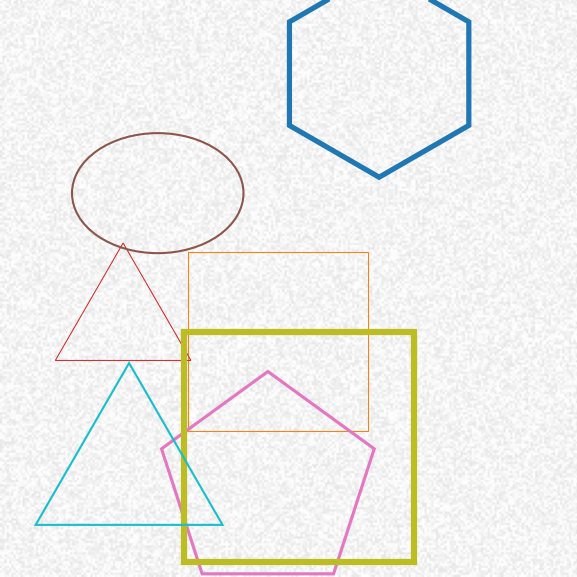[{"shape": "hexagon", "thickness": 2.5, "radius": 0.9, "center": [0.657, 0.872]}, {"shape": "square", "thickness": 0.5, "radius": 0.78, "center": [0.482, 0.408]}, {"shape": "triangle", "thickness": 0.5, "radius": 0.68, "center": [0.213, 0.443]}, {"shape": "oval", "thickness": 1, "radius": 0.74, "center": [0.273, 0.665]}, {"shape": "pentagon", "thickness": 1.5, "radius": 0.97, "center": [0.464, 0.162]}, {"shape": "square", "thickness": 3, "radius": 1.0, "center": [0.517, 0.226]}, {"shape": "triangle", "thickness": 1, "radius": 0.93, "center": [0.224, 0.184]}]